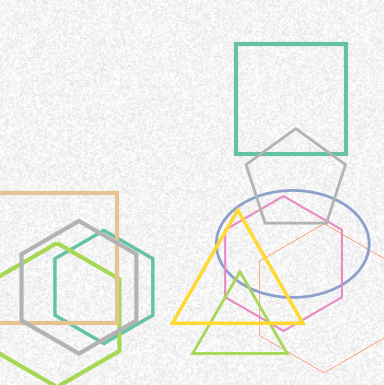[{"shape": "square", "thickness": 3, "radius": 0.72, "center": [0.756, 0.743]}, {"shape": "hexagon", "thickness": 2.5, "radius": 0.73, "center": [0.27, 0.255]}, {"shape": "hexagon", "thickness": 0.5, "radius": 0.97, "center": [0.842, 0.225]}, {"shape": "oval", "thickness": 2, "radius": 0.99, "center": [0.76, 0.366]}, {"shape": "hexagon", "thickness": 1.5, "radius": 0.88, "center": [0.736, 0.316]}, {"shape": "triangle", "thickness": 2, "radius": 0.71, "center": [0.623, 0.153]}, {"shape": "hexagon", "thickness": 3, "radius": 0.93, "center": [0.148, 0.182]}, {"shape": "triangle", "thickness": 2.5, "radius": 0.98, "center": [0.617, 0.258]}, {"shape": "square", "thickness": 3, "radius": 0.85, "center": [0.134, 0.329]}, {"shape": "pentagon", "thickness": 2, "radius": 0.68, "center": [0.768, 0.53]}, {"shape": "hexagon", "thickness": 3, "radius": 0.86, "center": [0.205, 0.254]}]